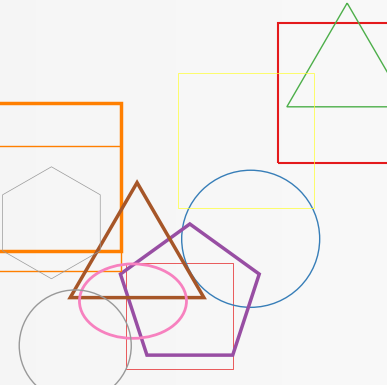[{"shape": "square", "thickness": 0.5, "radius": 0.69, "center": [0.463, 0.178]}, {"shape": "square", "thickness": 1.5, "radius": 0.91, "center": [0.9, 0.759]}, {"shape": "circle", "thickness": 1, "radius": 0.89, "center": [0.647, 0.38]}, {"shape": "triangle", "thickness": 1, "radius": 0.9, "center": [0.896, 0.812]}, {"shape": "pentagon", "thickness": 2.5, "radius": 0.94, "center": [0.49, 0.23]}, {"shape": "square", "thickness": 2.5, "radius": 0.96, "center": [0.121, 0.54]}, {"shape": "square", "thickness": 1, "radius": 0.81, "center": [0.152, 0.458]}, {"shape": "square", "thickness": 0.5, "radius": 0.88, "center": [0.634, 0.636]}, {"shape": "triangle", "thickness": 2.5, "radius": 1.0, "center": [0.354, 0.327]}, {"shape": "oval", "thickness": 2, "radius": 0.69, "center": [0.343, 0.218]}, {"shape": "circle", "thickness": 1, "radius": 0.72, "center": [0.194, 0.102]}, {"shape": "hexagon", "thickness": 0.5, "radius": 0.73, "center": [0.133, 0.421]}]